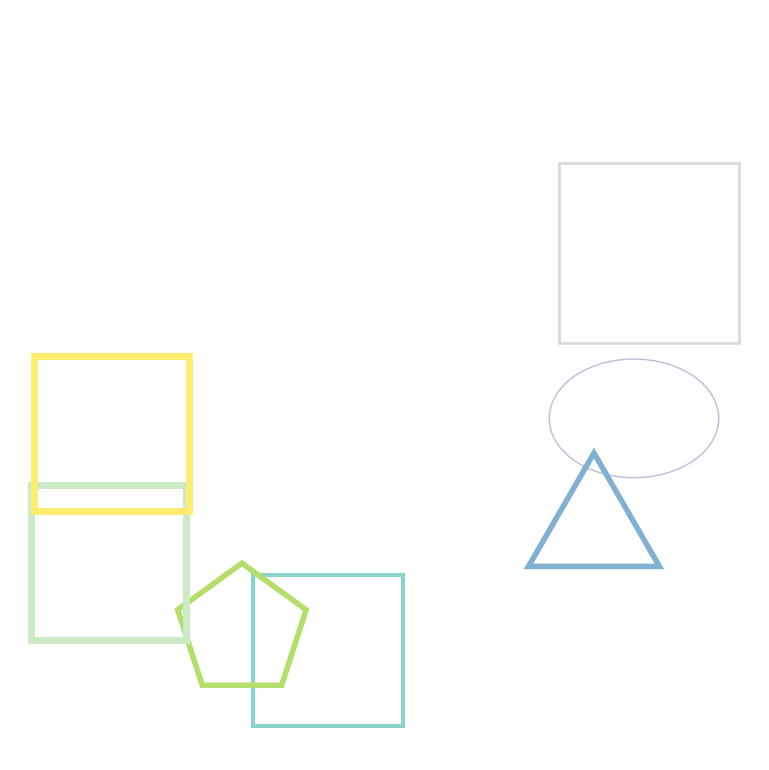[{"shape": "square", "thickness": 1.5, "radius": 0.49, "center": [0.426, 0.155]}, {"shape": "oval", "thickness": 0.5, "radius": 0.55, "center": [0.823, 0.457]}, {"shape": "triangle", "thickness": 2, "radius": 0.49, "center": [0.771, 0.313]}, {"shape": "pentagon", "thickness": 2, "radius": 0.44, "center": [0.314, 0.181]}, {"shape": "square", "thickness": 1, "radius": 0.58, "center": [0.843, 0.671]}, {"shape": "square", "thickness": 2.5, "radius": 0.5, "center": [0.14, 0.269]}, {"shape": "square", "thickness": 2.5, "radius": 0.5, "center": [0.144, 0.437]}]